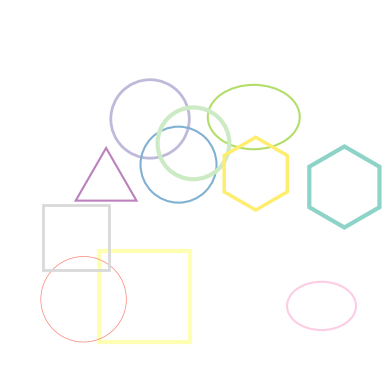[{"shape": "hexagon", "thickness": 3, "radius": 0.53, "center": [0.894, 0.514]}, {"shape": "square", "thickness": 3, "radius": 0.59, "center": [0.374, 0.231]}, {"shape": "circle", "thickness": 2, "radius": 0.51, "center": [0.39, 0.691]}, {"shape": "circle", "thickness": 0.5, "radius": 0.56, "center": [0.217, 0.223]}, {"shape": "circle", "thickness": 1.5, "radius": 0.49, "center": [0.464, 0.572]}, {"shape": "oval", "thickness": 1.5, "radius": 0.6, "center": [0.659, 0.696]}, {"shape": "oval", "thickness": 1.5, "radius": 0.45, "center": [0.835, 0.205]}, {"shape": "square", "thickness": 2, "radius": 0.42, "center": [0.198, 0.384]}, {"shape": "triangle", "thickness": 1.5, "radius": 0.46, "center": [0.276, 0.524]}, {"shape": "circle", "thickness": 3, "radius": 0.47, "center": [0.502, 0.628]}, {"shape": "hexagon", "thickness": 2.5, "radius": 0.47, "center": [0.664, 0.549]}]